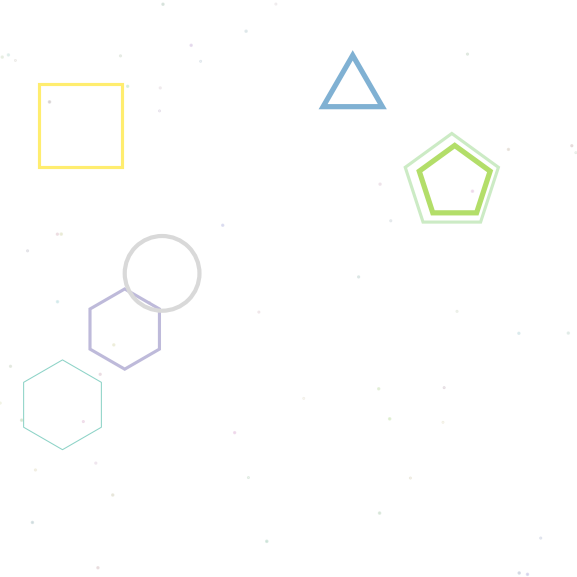[{"shape": "hexagon", "thickness": 0.5, "radius": 0.39, "center": [0.108, 0.298]}, {"shape": "hexagon", "thickness": 1.5, "radius": 0.35, "center": [0.216, 0.429]}, {"shape": "triangle", "thickness": 2.5, "radius": 0.3, "center": [0.611, 0.844]}, {"shape": "pentagon", "thickness": 2.5, "radius": 0.32, "center": [0.787, 0.683]}, {"shape": "circle", "thickness": 2, "radius": 0.32, "center": [0.281, 0.526]}, {"shape": "pentagon", "thickness": 1.5, "radius": 0.42, "center": [0.782, 0.683]}, {"shape": "square", "thickness": 1.5, "radius": 0.36, "center": [0.139, 0.781]}]